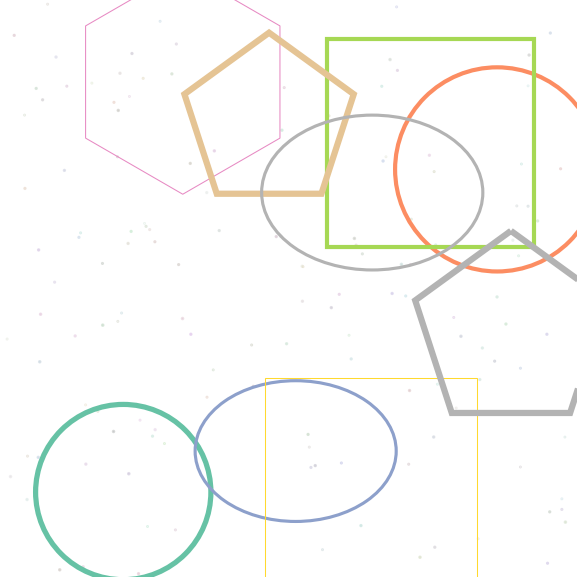[{"shape": "circle", "thickness": 2.5, "radius": 0.76, "center": [0.213, 0.147]}, {"shape": "circle", "thickness": 2, "radius": 0.88, "center": [0.861, 0.706]}, {"shape": "oval", "thickness": 1.5, "radius": 0.87, "center": [0.512, 0.218]}, {"shape": "hexagon", "thickness": 0.5, "radius": 0.97, "center": [0.316, 0.857]}, {"shape": "square", "thickness": 2, "radius": 0.9, "center": [0.745, 0.751]}, {"shape": "square", "thickness": 0.5, "radius": 0.92, "center": [0.642, 0.162]}, {"shape": "pentagon", "thickness": 3, "radius": 0.77, "center": [0.466, 0.788]}, {"shape": "oval", "thickness": 1.5, "radius": 0.96, "center": [0.645, 0.666]}, {"shape": "pentagon", "thickness": 3, "radius": 0.87, "center": [0.885, 0.425]}]